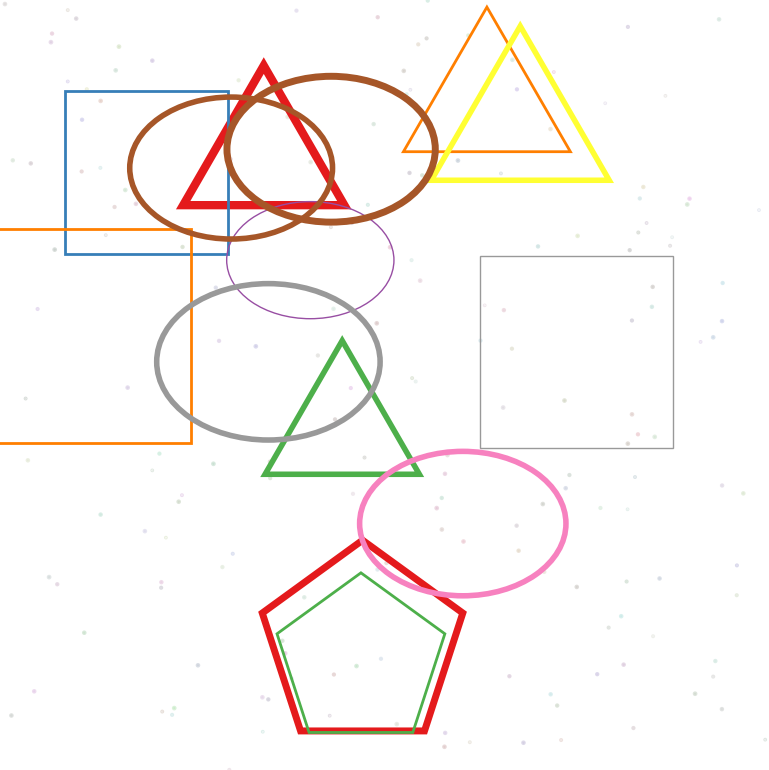[{"shape": "triangle", "thickness": 3, "radius": 0.6, "center": [0.343, 0.794]}, {"shape": "pentagon", "thickness": 2.5, "radius": 0.68, "center": [0.471, 0.162]}, {"shape": "square", "thickness": 1, "radius": 0.53, "center": [0.19, 0.776]}, {"shape": "pentagon", "thickness": 1, "radius": 0.57, "center": [0.469, 0.141]}, {"shape": "triangle", "thickness": 2, "radius": 0.58, "center": [0.444, 0.442]}, {"shape": "oval", "thickness": 0.5, "radius": 0.54, "center": [0.403, 0.662]}, {"shape": "square", "thickness": 1, "radius": 0.7, "center": [0.108, 0.563]}, {"shape": "triangle", "thickness": 1, "radius": 0.63, "center": [0.632, 0.866]}, {"shape": "triangle", "thickness": 2, "radius": 0.67, "center": [0.676, 0.833]}, {"shape": "oval", "thickness": 2.5, "radius": 0.68, "center": [0.43, 0.806]}, {"shape": "oval", "thickness": 2, "radius": 0.66, "center": [0.3, 0.782]}, {"shape": "oval", "thickness": 2, "radius": 0.67, "center": [0.601, 0.32]}, {"shape": "square", "thickness": 0.5, "radius": 0.63, "center": [0.749, 0.543]}, {"shape": "oval", "thickness": 2, "radius": 0.73, "center": [0.349, 0.53]}]